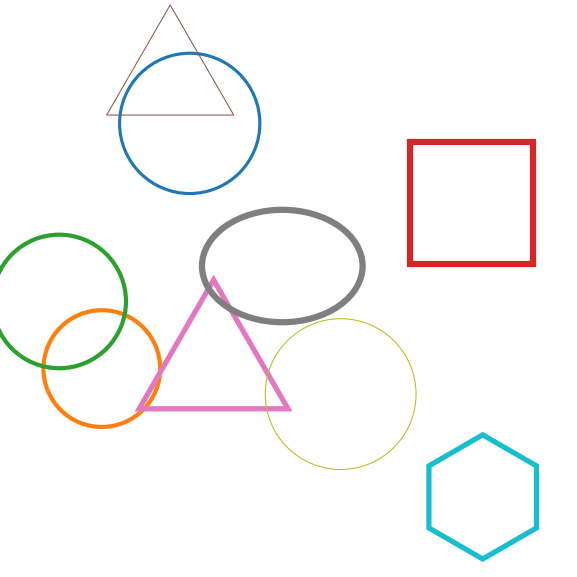[{"shape": "circle", "thickness": 1.5, "radius": 0.61, "center": [0.329, 0.785]}, {"shape": "circle", "thickness": 2, "radius": 0.51, "center": [0.176, 0.361]}, {"shape": "circle", "thickness": 2, "radius": 0.58, "center": [0.103, 0.477]}, {"shape": "square", "thickness": 3, "radius": 0.53, "center": [0.817, 0.648]}, {"shape": "triangle", "thickness": 0.5, "radius": 0.64, "center": [0.295, 0.863]}, {"shape": "triangle", "thickness": 2.5, "radius": 0.74, "center": [0.37, 0.366]}, {"shape": "oval", "thickness": 3, "radius": 0.7, "center": [0.489, 0.538]}, {"shape": "circle", "thickness": 0.5, "radius": 0.65, "center": [0.59, 0.317]}, {"shape": "hexagon", "thickness": 2.5, "radius": 0.54, "center": [0.836, 0.139]}]